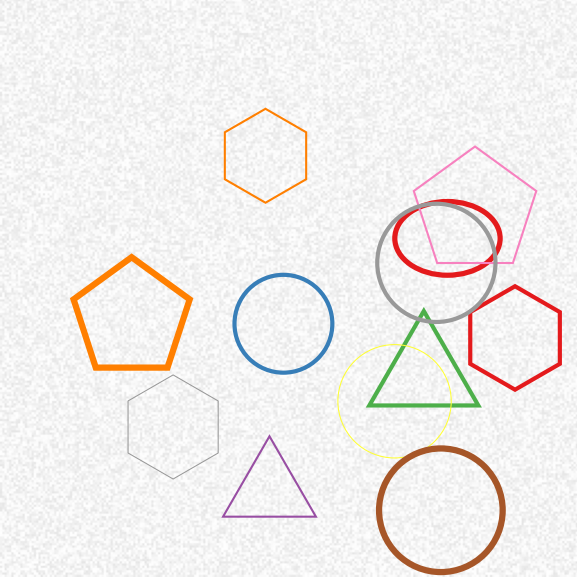[{"shape": "hexagon", "thickness": 2, "radius": 0.45, "center": [0.892, 0.414]}, {"shape": "oval", "thickness": 2.5, "radius": 0.46, "center": [0.775, 0.586]}, {"shape": "circle", "thickness": 2, "radius": 0.42, "center": [0.491, 0.439]}, {"shape": "triangle", "thickness": 2, "radius": 0.54, "center": [0.734, 0.352]}, {"shape": "triangle", "thickness": 1, "radius": 0.46, "center": [0.467, 0.151]}, {"shape": "hexagon", "thickness": 1, "radius": 0.41, "center": [0.46, 0.729]}, {"shape": "pentagon", "thickness": 3, "radius": 0.53, "center": [0.228, 0.448]}, {"shape": "circle", "thickness": 0.5, "radius": 0.49, "center": [0.683, 0.304]}, {"shape": "circle", "thickness": 3, "radius": 0.54, "center": [0.763, 0.116]}, {"shape": "pentagon", "thickness": 1, "radius": 0.56, "center": [0.823, 0.634]}, {"shape": "circle", "thickness": 2, "radius": 0.51, "center": [0.756, 0.544]}, {"shape": "hexagon", "thickness": 0.5, "radius": 0.45, "center": [0.3, 0.26]}]